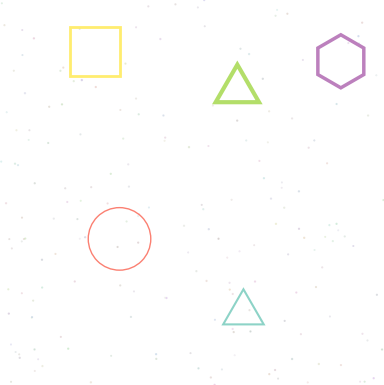[{"shape": "triangle", "thickness": 1.5, "radius": 0.3, "center": [0.632, 0.188]}, {"shape": "circle", "thickness": 1, "radius": 0.41, "center": [0.31, 0.379]}, {"shape": "triangle", "thickness": 3, "radius": 0.33, "center": [0.616, 0.767]}, {"shape": "hexagon", "thickness": 2.5, "radius": 0.34, "center": [0.885, 0.841]}, {"shape": "square", "thickness": 2, "radius": 0.32, "center": [0.247, 0.866]}]